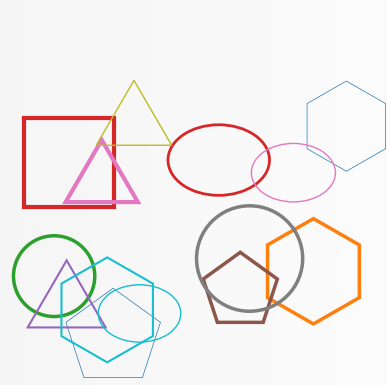[{"shape": "pentagon", "thickness": 0.5, "radius": 0.64, "center": [0.292, 0.123]}, {"shape": "hexagon", "thickness": 0.5, "radius": 0.59, "center": [0.894, 0.672]}, {"shape": "hexagon", "thickness": 2.5, "radius": 0.68, "center": [0.809, 0.295]}, {"shape": "circle", "thickness": 2.5, "radius": 0.52, "center": [0.14, 0.283]}, {"shape": "square", "thickness": 3, "radius": 0.58, "center": [0.179, 0.578]}, {"shape": "oval", "thickness": 2, "radius": 0.65, "center": [0.564, 0.584]}, {"shape": "triangle", "thickness": 1.5, "radius": 0.58, "center": [0.172, 0.208]}, {"shape": "pentagon", "thickness": 2.5, "radius": 0.5, "center": [0.62, 0.244]}, {"shape": "oval", "thickness": 1, "radius": 0.54, "center": [0.757, 0.552]}, {"shape": "triangle", "thickness": 3, "radius": 0.54, "center": [0.263, 0.529]}, {"shape": "circle", "thickness": 2.5, "radius": 0.68, "center": [0.644, 0.329]}, {"shape": "triangle", "thickness": 1, "radius": 0.56, "center": [0.346, 0.679]}, {"shape": "oval", "thickness": 1, "radius": 0.53, "center": [0.36, 0.186]}, {"shape": "hexagon", "thickness": 1.5, "radius": 0.68, "center": [0.277, 0.195]}]